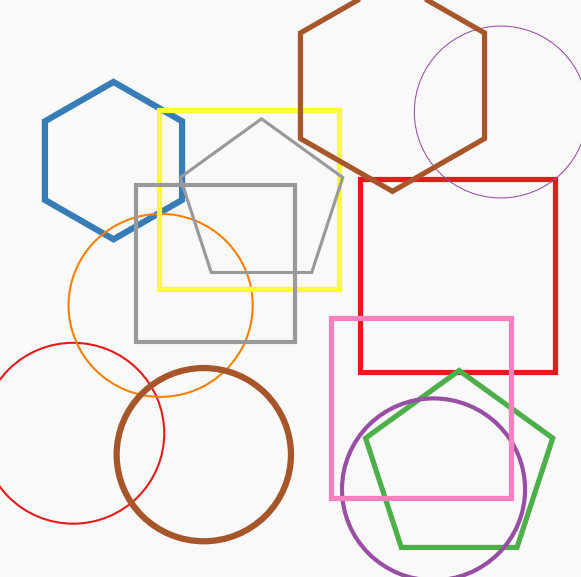[{"shape": "circle", "thickness": 1, "radius": 0.78, "center": [0.126, 0.249]}, {"shape": "square", "thickness": 2.5, "radius": 0.84, "center": [0.787, 0.522]}, {"shape": "hexagon", "thickness": 3, "radius": 0.68, "center": [0.195, 0.721]}, {"shape": "pentagon", "thickness": 2.5, "radius": 0.85, "center": [0.79, 0.188]}, {"shape": "circle", "thickness": 2, "radius": 0.79, "center": [0.746, 0.152]}, {"shape": "circle", "thickness": 0.5, "radius": 0.74, "center": [0.862, 0.805]}, {"shape": "circle", "thickness": 1, "radius": 0.79, "center": [0.276, 0.47]}, {"shape": "square", "thickness": 2.5, "radius": 0.78, "center": [0.428, 0.654]}, {"shape": "hexagon", "thickness": 2.5, "radius": 0.91, "center": [0.675, 0.851]}, {"shape": "circle", "thickness": 3, "radius": 0.75, "center": [0.351, 0.212]}, {"shape": "square", "thickness": 2.5, "radius": 0.78, "center": [0.725, 0.293]}, {"shape": "square", "thickness": 2, "radius": 0.68, "center": [0.371, 0.543]}, {"shape": "pentagon", "thickness": 1.5, "radius": 0.74, "center": [0.45, 0.646]}]